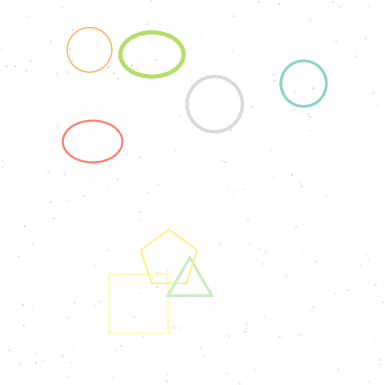[{"shape": "circle", "thickness": 2, "radius": 0.3, "center": [0.789, 0.783]}, {"shape": "square", "thickness": 1.5, "radius": 0.38, "center": [0.359, 0.212]}, {"shape": "oval", "thickness": 1.5, "radius": 0.39, "center": [0.241, 0.632]}, {"shape": "circle", "thickness": 1, "radius": 0.29, "center": [0.233, 0.871]}, {"shape": "oval", "thickness": 3, "radius": 0.41, "center": [0.395, 0.858]}, {"shape": "circle", "thickness": 2.5, "radius": 0.36, "center": [0.558, 0.729]}, {"shape": "triangle", "thickness": 2, "radius": 0.33, "center": [0.493, 0.265]}, {"shape": "pentagon", "thickness": 1, "radius": 0.39, "center": [0.439, 0.327]}]